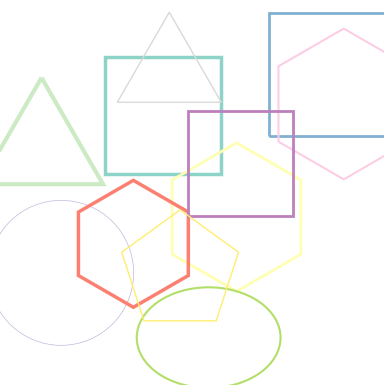[{"shape": "square", "thickness": 2.5, "radius": 0.75, "center": [0.423, 0.7]}, {"shape": "hexagon", "thickness": 2, "radius": 0.96, "center": [0.614, 0.436]}, {"shape": "circle", "thickness": 0.5, "radius": 0.94, "center": [0.159, 0.291]}, {"shape": "hexagon", "thickness": 2.5, "radius": 0.82, "center": [0.346, 0.367]}, {"shape": "square", "thickness": 2, "radius": 0.8, "center": [0.859, 0.806]}, {"shape": "oval", "thickness": 1.5, "radius": 0.93, "center": [0.542, 0.123]}, {"shape": "hexagon", "thickness": 1.5, "radius": 0.98, "center": [0.893, 0.73]}, {"shape": "triangle", "thickness": 1, "radius": 0.78, "center": [0.44, 0.812]}, {"shape": "square", "thickness": 2, "radius": 0.68, "center": [0.625, 0.574]}, {"shape": "triangle", "thickness": 3, "radius": 0.92, "center": [0.108, 0.614]}, {"shape": "pentagon", "thickness": 1, "radius": 0.8, "center": [0.468, 0.296]}]